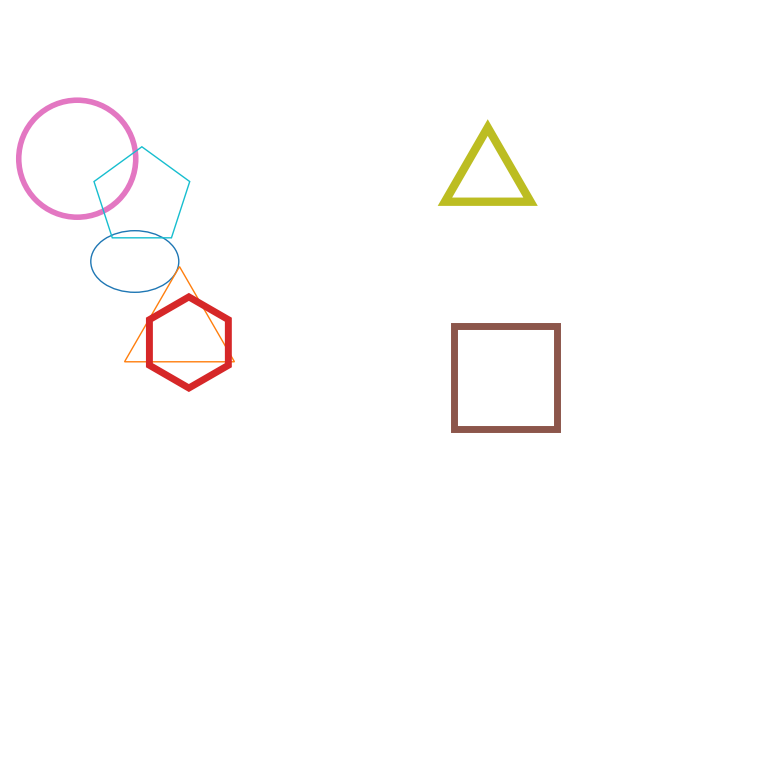[{"shape": "oval", "thickness": 0.5, "radius": 0.29, "center": [0.175, 0.66]}, {"shape": "triangle", "thickness": 0.5, "radius": 0.41, "center": [0.233, 0.571]}, {"shape": "hexagon", "thickness": 2.5, "radius": 0.3, "center": [0.245, 0.555]}, {"shape": "square", "thickness": 2.5, "radius": 0.33, "center": [0.657, 0.51]}, {"shape": "circle", "thickness": 2, "radius": 0.38, "center": [0.1, 0.794]}, {"shape": "triangle", "thickness": 3, "radius": 0.32, "center": [0.633, 0.77]}, {"shape": "pentagon", "thickness": 0.5, "radius": 0.33, "center": [0.184, 0.744]}]